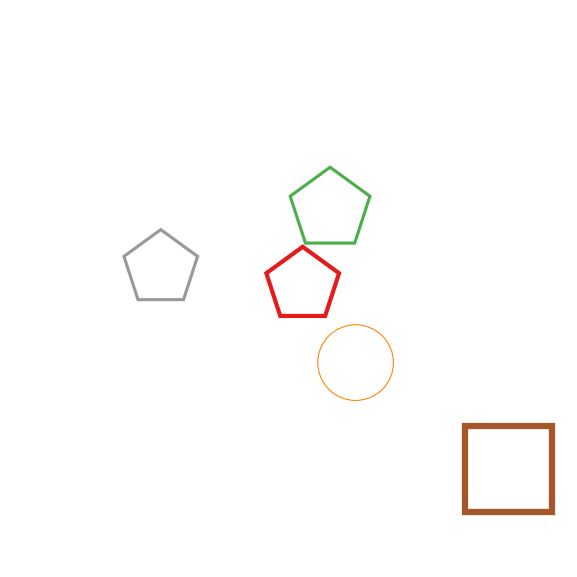[{"shape": "pentagon", "thickness": 2, "radius": 0.33, "center": [0.524, 0.506]}, {"shape": "pentagon", "thickness": 1.5, "radius": 0.36, "center": [0.572, 0.637]}, {"shape": "circle", "thickness": 0.5, "radius": 0.33, "center": [0.616, 0.371]}, {"shape": "square", "thickness": 3, "radius": 0.37, "center": [0.88, 0.187]}, {"shape": "pentagon", "thickness": 1.5, "radius": 0.34, "center": [0.278, 0.534]}]